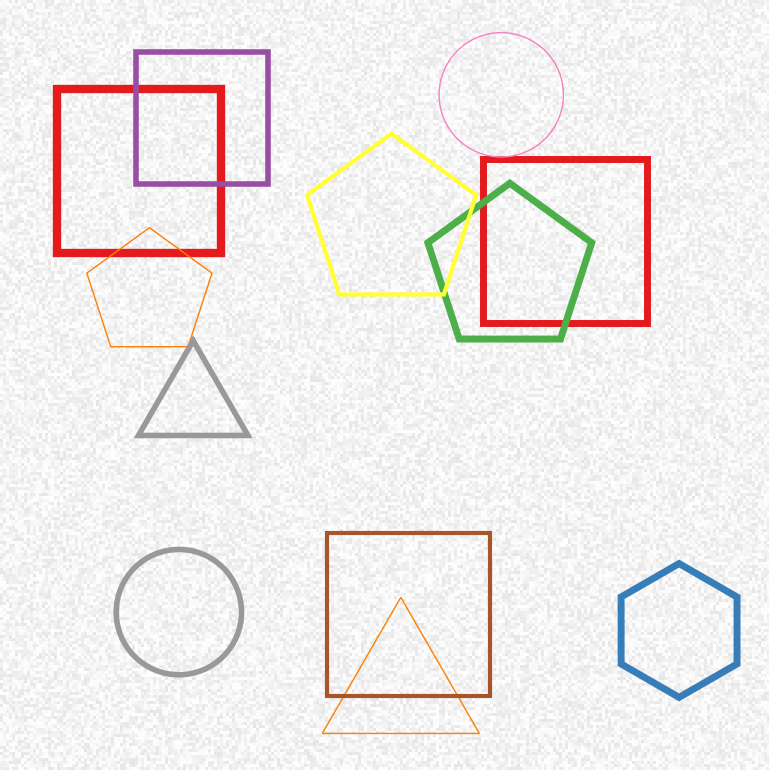[{"shape": "square", "thickness": 3, "radius": 0.53, "center": [0.18, 0.778]}, {"shape": "square", "thickness": 2.5, "radius": 0.53, "center": [0.734, 0.687]}, {"shape": "hexagon", "thickness": 2.5, "radius": 0.43, "center": [0.882, 0.181]}, {"shape": "pentagon", "thickness": 2.5, "radius": 0.56, "center": [0.662, 0.65]}, {"shape": "square", "thickness": 2, "radius": 0.43, "center": [0.263, 0.846]}, {"shape": "pentagon", "thickness": 0.5, "radius": 0.43, "center": [0.194, 0.619]}, {"shape": "triangle", "thickness": 0.5, "radius": 0.59, "center": [0.521, 0.106]}, {"shape": "pentagon", "thickness": 1.5, "radius": 0.58, "center": [0.509, 0.711]}, {"shape": "square", "thickness": 1.5, "radius": 0.53, "center": [0.53, 0.202]}, {"shape": "circle", "thickness": 0.5, "radius": 0.4, "center": [0.651, 0.877]}, {"shape": "circle", "thickness": 2, "radius": 0.41, "center": [0.232, 0.205]}, {"shape": "triangle", "thickness": 2, "radius": 0.41, "center": [0.251, 0.476]}]